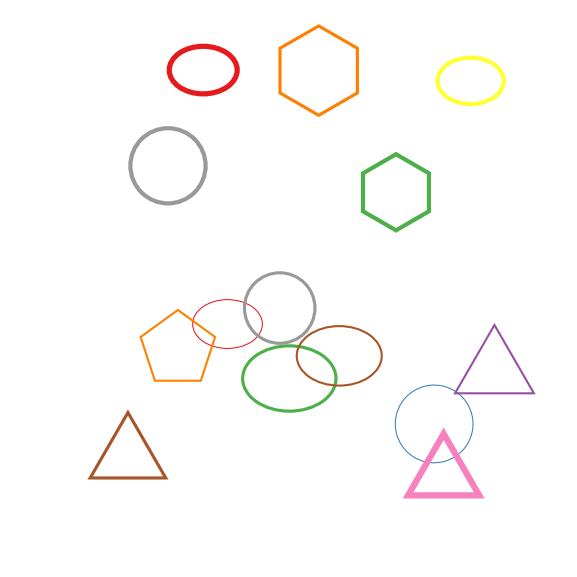[{"shape": "oval", "thickness": 2.5, "radius": 0.29, "center": [0.352, 0.878]}, {"shape": "oval", "thickness": 0.5, "radius": 0.3, "center": [0.394, 0.438]}, {"shape": "circle", "thickness": 0.5, "radius": 0.34, "center": [0.752, 0.265]}, {"shape": "oval", "thickness": 1.5, "radius": 0.4, "center": [0.501, 0.344]}, {"shape": "hexagon", "thickness": 2, "radius": 0.33, "center": [0.686, 0.666]}, {"shape": "triangle", "thickness": 1, "radius": 0.39, "center": [0.856, 0.358]}, {"shape": "hexagon", "thickness": 1.5, "radius": 0.39, "center": [0.552, 0.877]}, {"shape": "pentagon", "thickness": 1, "radius": 0.34, "center": [0.308, 0.395]}, {"shape": "oval", "thickness": 2, "radius": 0.29, "center": [0.815, 0.859]}, {"shape": "triangle", "thickness": 1.5, "radius": 0.38, "center": [0.222, 0.209]}, {"shape": "oval", "thickness": 1, "radius": 0.37, "center": [0.587, 0.383]}, {"shape": "triangle", "thickness": 3, "radius": 0.36, "center": [0.768, 0.177]}, {"shape": "circle", "thickness": 1.5, "radius": 0.31, "center": [0.484, 0.466]}, {"shape": "circle", "thickness": 2, "radius": 0.33, "center": [0.291, 0.712]}]